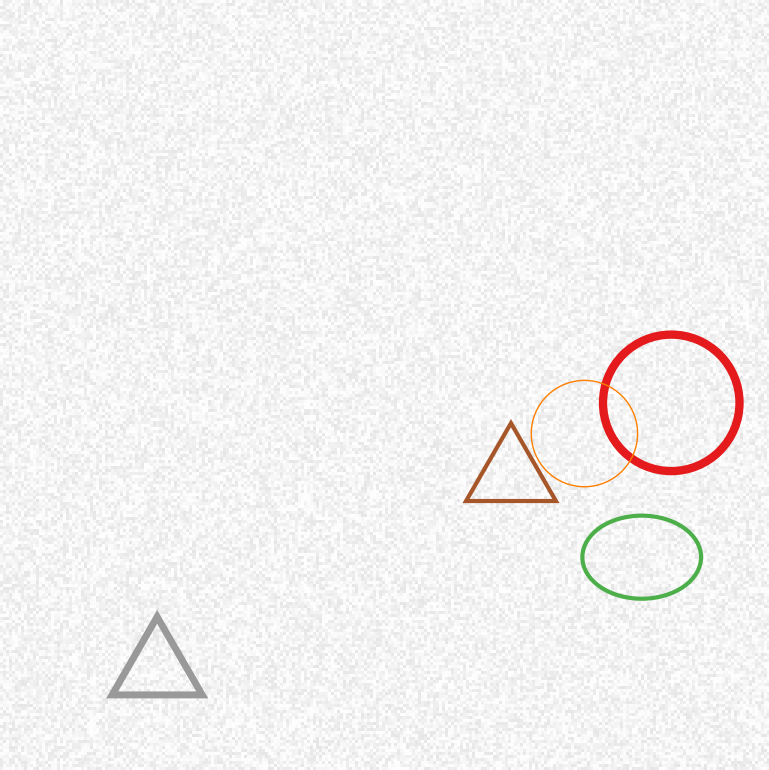[{"shape": "circle", "thickness": 3, "radius": 0.44, "center": [0.872, 0.477]}, {"shape": "oval", "thickness": 1.5, "radius": 0.39, "center": [0.833, 0.276]}, {"shape": "circle", "thickness": 0.5, "radius": 0.35, "center": [0.759, 0.437]}, {"shape": "triangle", "thickness": 1.5, "radius": 0.34, "center": [0.664, 0.383]}, {"shape": "triangle", "thickness": 2.5, "radius": 0.34, "center": [0.204, 0.131]}]